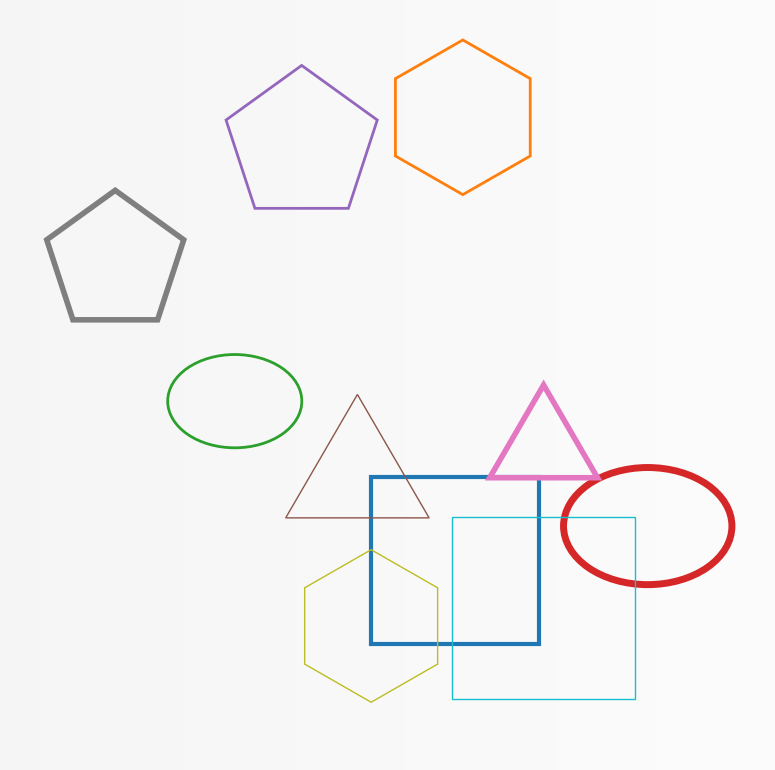[{"shape": "square", "thickness": 1.5, "radius": 0.54, "center": [0.587, 0.272]}, {"shape": "hexagon", "thickness": 1, "radius": 0.5, "center": [0.597, 0.848]}, {"shape": "oval", "thickness": 1, "radius": 0.43, "center": [0.303, 0.479]}, {"shape": "oval", "thickness": 2.5, "radius": 0.54, "center": [0.836, 0.317]}, {"shape": "pentagon", "thickness": 1, "radius": 0.51, "center": [0.389, 0.812]}, {"shape": "triangle", "thickness": 0.5, "radius": 0.53, "center": [0.461, 0.381]}, {"shape": "triangle", "thickness": 2, "radius": 0.4, "center": [0.701, 0.42]}, {"shape": "pentagon", "thickness": 2, "radius": 0.46, "center": [0.149, 0.66]}, {"shape": "hexagon", "thickness": 0.5, "radius": 0.5, "center": [0.479, 0.187]}, {"shape": "square", "thickness": 0.5, "radius": 0.59, "center": [0.702, 0.211]}]